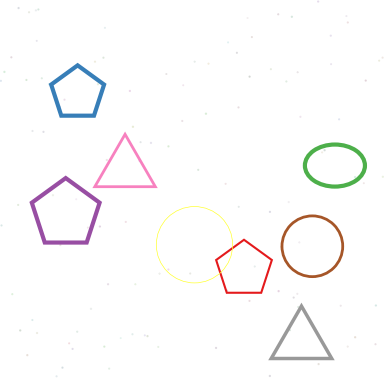[{"shape": "pentagon", "thickness": 1.5, "radius": 0.38, "center": [0.634, 0.301]}, {"shape": "pentagon", "thickness": 3, "radius": 0.36, "center": [0.202, 0.758]}, {"shape": "oval", "thickness": 3, "radius": 0.39, "center": [0.87, 0.57]}, {"shape": "pentagon", "thickness": 3, "radius": 0.46, "center": [0.171, 0.445]}, {"shape": "circle", "thickness": 0.5, "radius": 0.5, "center": [0.505, 0.364]}, {"shape": "circle", "thickness": 2, "radius": 0.39, "center": [0.811, 0.36]}, {"shape": "triangle", "thickness": 2, "radius": 0.45, "center": [0.325, 0.56]}, {"shape": "triangle", "thickness": 2.5, "radius": 0.45, "center": [0.783, 0.114]}]